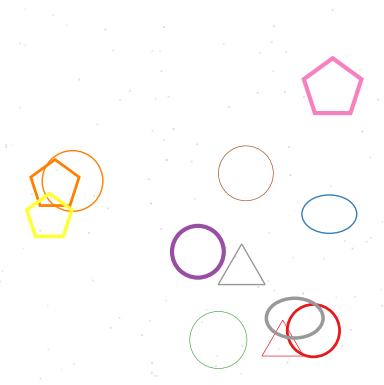[{"shape": "triangle", "thickness": 0.5, "radius": 0.31, "center": [0.734, 0.106]}, {"shape": "circle", "thickness": 2, "radius": 0.34, "center": [0.814, 0.141]}, {"shape": "oval", "thickness": 1, "radius": 0.36, "center": [0.855, 0.444]}, {"shape": "circle", "thickness": 0.5, "radius": 0.37, "center": [0.567, 0.117]}, {"shape": "circle", "thickness": 3, "radius": 0.34, "center": [0.514, 0.346]}, {"shape": "circle", "thickness": 1, "radius": 0.39, "center": [0.188, 0.53]}, {"shape": "pentagon", "thickness": 2, "radius": 0.33, "center": [0.143, 0.52]}, {"shape": "pentagon", "thickness": 2.5, "radius": 0.31, "center": [0.128, 0.436]}, {"shape": "circle", "thickness": 0.5, "radius": 0.36, "center": [0.639, 0.55]}, {"shape": "pentagon", "thickness": 3, "radius": 0.39, "center": [0.864, 0.77]}, {"shape": "oval", "thickness": 2.5, "radius": 0.37, "center": [0.765, 0.174]}, {"shape": "triangle", "thickness": 1, "radius": 0.35, "center": [0.628, 0.296]}]